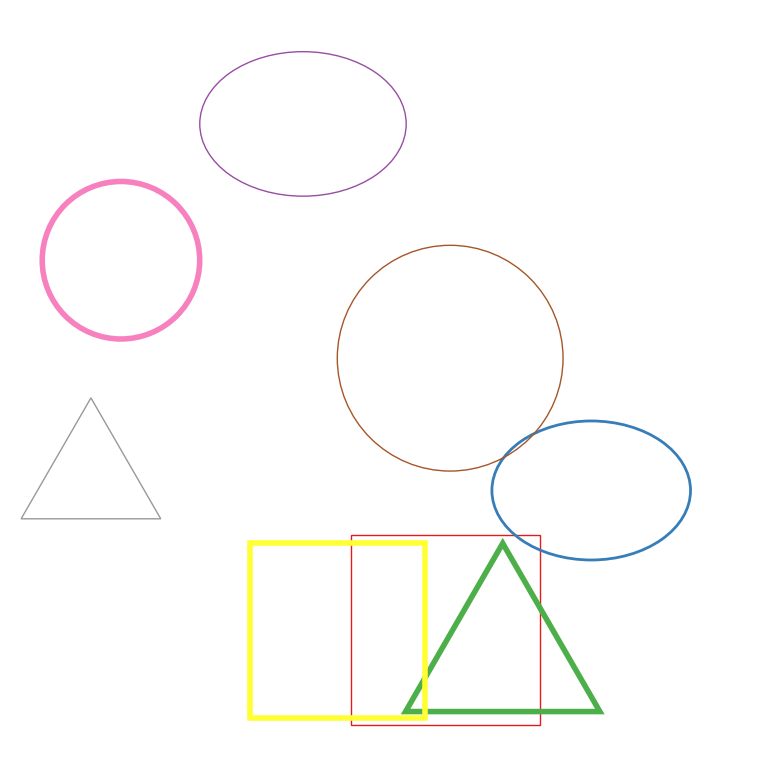[{"shape": "square", "thickness": 0.5, "radius": 0.61, "center": [0.578, 0.182]}, {"shape": "oval", "thickness": 1, "radius": 0.64, "center": [0.768, 0.363]}, {"shape": "triangle", "thickness": 2, "radius": 0.73, "center": [0.653, 0.149]}, {"shape": "oval", "thickness": 0.5, "radius": 0.67, "center": [0.393, 0.839]}, {"shape": "square", "thickness": 2, "radius": 0.57, "center": [0.439, 0.181]}, {"shape": "circle", "thickness": 0.5, "radius": 0.73, "center": [0.585, 0.535]}, {"shape": "circle", "thickness": 2, "radius": 0.51, "center": [0.157, 0.662]}, {"shape": "triangle", "thickness": 0.5, "radius": 0.52, "center": [0.118, 0.379]}]